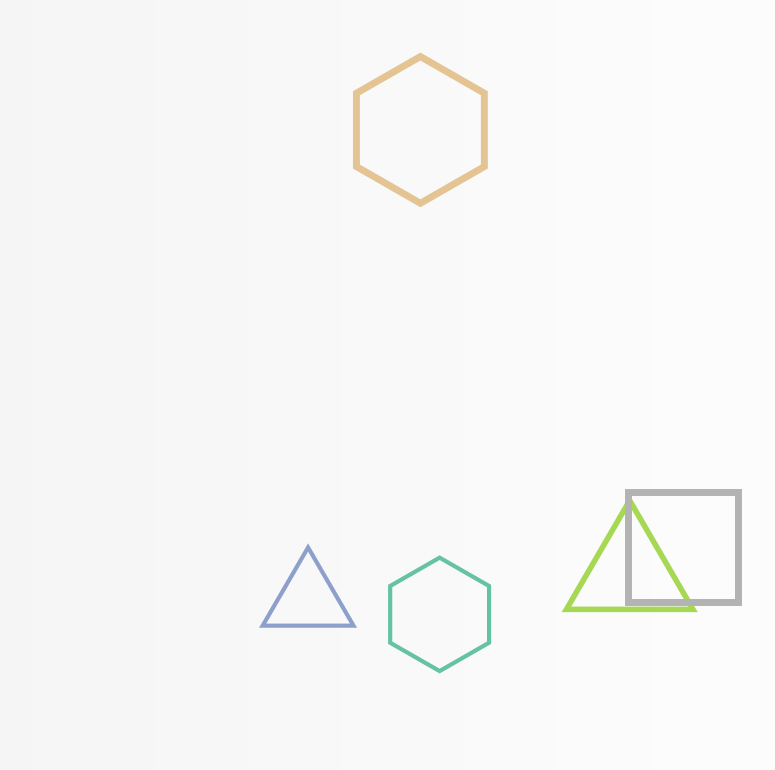[{"shape": "hexagon", "thickness": 1.5, "radius": 0.37, "center": [0.567, 0.202]}, {"shape": "triangle", "thickness": 1.5, "radius": 0.34, "center": [0.398, 0.221]}, {"shape": "triangle", "thickness": 2, "radius": 0.47, "center": [0.813, 0.256]}, {"shape": "hexagon", "thickness": 2.5, "radius": 0.48, "center": [0.542, 0.831]}, {"shape": "square", "thickness": 2.5, "radius": 0.36, "center": [0.881, 0.29]}]